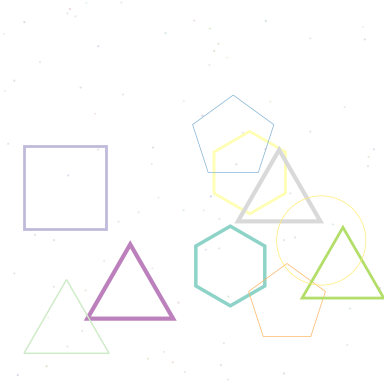[{"shape": "hexagon", "thickness": 2.5, "radius": 0.52, "center": [0.598, 0.309]}, {"shape": "hexagon", "thickness": 2, "radius": 0.54, "center": [0.649, 0.552]}, {"shape": "square", "thickness": 2, "radius": 0.53, "center": [0.169, 0.513]}, {"shape": "pentagon", "thickness": 0.5, "radius": 0.55, "center": [0.606, 0.642]}, {"shape": "pentagon", "thickness": 0.5, "radius": 0.52, "center": [0.745, 0.211]}, {"shape": "triangle", "thickness": 2, "radius": 0.61, "center": [0.891, 0.287]}, {"shape": "triangle", "thickness": 3, "radius": 0.62, "center": [0.725, 0.487]}, {"shape": "triangle", "thickness": 3, "radius": 0.64, "center": [0.338, 0.237]}, {"shape": "triangle", "thickness": 1, "radius": 0.64, "center": [0.173, 0.146]}, {"shape": "circle", "thickness": 0.5, "radius": 0.58, "center": [0.834, 0.375]}]